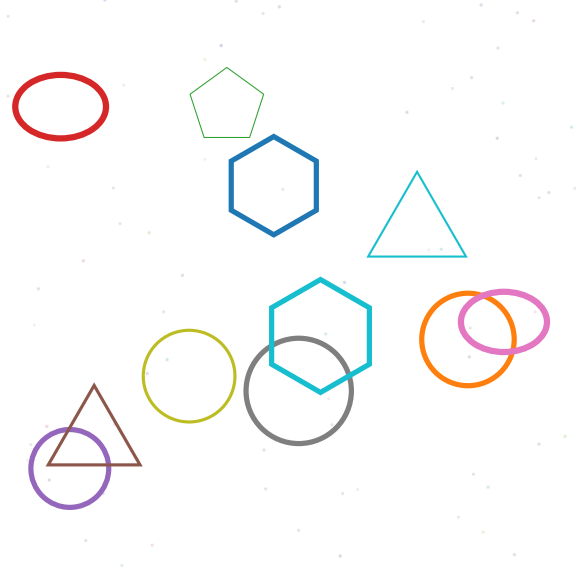[{"shape": "hexagon", "thickness": 2.5, "radius": 0.43, "center": [0.474, 0.678]}, {"shape": "circle", "thickness": 2.5, "radius": 0.4, "center": [0.81, 0.411]}, {"shape": "pentagon", "thickness": 0.5, "radius": 0.34, "center": [0.393, 0.815]}, {"shape": "oval", "thickness": 3, "radius": 0.39, "center": [0.105, 0.814]}, {"shape": "circle", "thickness": 2.5, "radius": 0.34, "center": [0.121, 0.188]}, {"shape": "triangle", "thickness": 1.5, "radius": 0.46, "center": [0.163, 0.24]}, {"shape": "oval", "thickness": 3, "radius": 0.37, "center": [0.873, 0.442]}, {"shape": "circle", "thickness": 2.5, "radius": 0.46, "center": [0.517, 0.322]}, {"shape": "circle", "thickness": 1.5, "radius": 0.4, "center": [0.327, 0.348]}, {"shape": "hexagon", "thickness": 2.5, "radius": 0.49, "center": [0.555, 0.417]}, {"shape": "triangle", "thickness": 1, "radius": 0.49, "center": [0.722, 0.604]}]